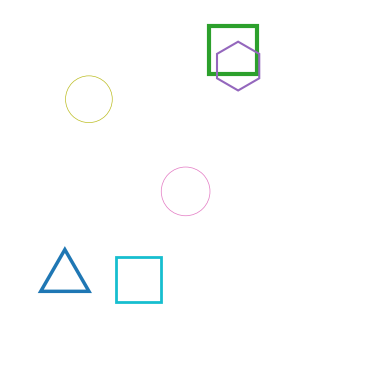[{"shape": "triangle", "thickness": 2.5, "radius": 0.36, "center": [0.168, 0.279]}, {"shape": "square", "thickness": 3, "radius": 0.31, "center": [0.605, 0.871]}, {"shape": "hexagon", "thickness": 1.5, "radius": 0.32, "center": [0.619, 0.828]}, {"shape": "circle", "thickness": 0.5, "radius": 0.32, "center": [0.482, 0.503]}, {"shape": "circle", "thickness": 0.5, "radius": 0.3, "center": [0.231, 0.742]}, {"shape": "square", "thickness": 2, "radius": 0.29, "center": [0.36, 0.274]}]